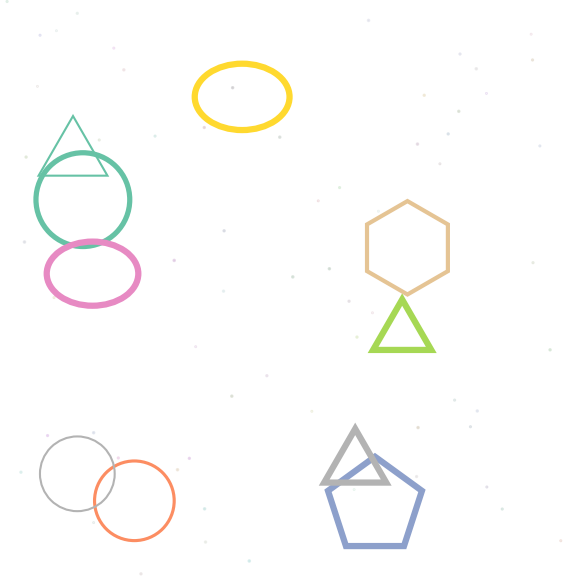[{"shape": "triangle", "thickness": 1, "radius": 0.34, "center": [0.126, 0.729]}, {"shape": "circle", "thickness": 2.5, "radius": 0.41, "center": [0.143, 0.653]}, {"shape": "circle", "thickness": 1.5, "radius": 0.34, "center": [0.233, 0.132]}, {"shape": "pentagon", "thickness": 3, "radius": 0.43, "center": [0.649, 0.123]}, {"shape": "oval", "thickness": 3, "radius": 0.4, "center": [0.16, 0.525]}, {"shape": "triangle", "thickness": 3, "radius": 0.29, "center": [0.696, 0.422]}, {"shape": "oval", "thickness": 3, "radius": 0.41, "center": [0.419, 0.831]}, {"shape": "hexagon", "thickness": 2, "radius": 0.4, "center": [0.706, 0.57]}, {"shape": "circle", "thickness": 1, "radius": 0.32, "center": [0.134, 0.179]}, {"shape": "triangle", "thickness": 3, "radius": 0.31, "center": [0.615, 0.195]}]